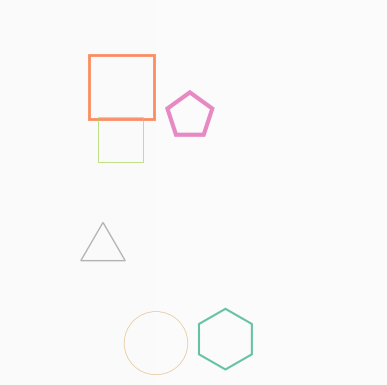[{"shape": "hexagon", "thickness": 1.5, "radius": 0.39, "center": [0.582, 0.119]}, {"shape": "square", "thickness": 2, "radius": 0.42, "center": [0.314, 0.774]}, {"shape": "pentagon", "thickness": 3, "radius": 0.3, "center": [0.49, 0.699]}, {"shape": "square", "thickness": 0.5, "radius": 0.29, "center": [0.312, 0.637]}, {"shape": "circle", "thickness": 0.5, "radius": 0.41, "center": [0.403, 0.109]}, {"shape": "triangle", "thickness": 1, "radius": 0.33, "center": [0.266, 0.356]}]